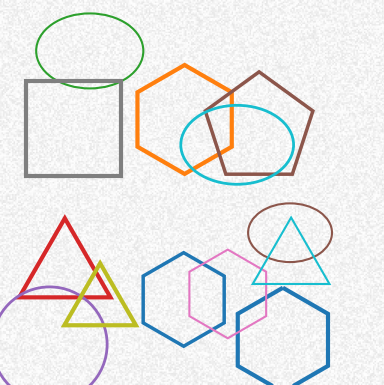[{"shape": "hexagon", "thickness": 2.5, "radius": 0.61, "center": [0.477, 0.222]}, {"shape": "hexagon", "thickness": 3, "radius": 0.68, "center": [0.735, 0.117]}, {"shape": "hexagon", "thickness": 3, "radius": 0.71, "center": [0.48, 0.69]}, {"shape": "oval", "thickness": 1.5, "radius": 0.7, "center": [0.233, 0.868]}, {"shape": "triangle", "thickness": 3, "radius": 0.68, "center": [0.168, 0.296]}, {"shape": "circle", "thickness": 2, "radius": 0.75, "center": [0.129, 0.105]}, {"shape": "pentagon", "thickness": 2.5, "radius": 0.73, "center": [0.673, 0.666]}, {"shape": "oval", "thickness": 1.5, "radius": 0.54, "center": [0.753, 0.396]}, {"shape": "hexagon", "thickness": 1.5, "radius": 0.58, "center": [0.592, 0.237]}, {"shape": "square", "thickness": 3, "radius": 0.62, "center": [0.19, 0.667]}, {"shape": "triangle", "thickness": 3, "radius": 0.54, "center": [0.26, 0.209]}, {"shape": "oval", "thickness": 2, "radius": 0.73, "center": [0.616, 0.624]}, {"shape": "triangle", "thickness": 1.5, "radius": 0.58, "center": [0.756, 0.32]}]